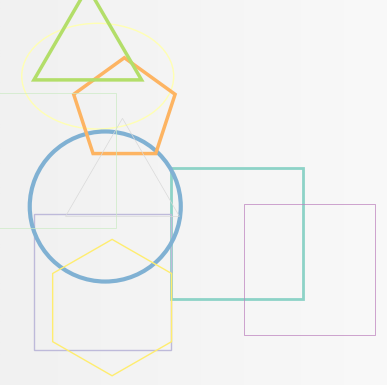[{"shape": "square", "thickness": 2, "radius": 0.85, "center": [0.612, 0.392]}, {"shape": "oval", "thickness": 1, "radius": 0.98, "center": [0.252, 0.802]}, {"shape": "square", "thickness": 1, "radius": 0.88, "center": [0.264, 0.268]}, {"shape": "circle", "thickness": 3, "radius": 0.97, "center": [0.272, 0.464]}, {"shape": "pentagon", "thickness": 2.5, "radius": 0.69, "center": [0.321, 0.712]}, {"shape": "triangle", "thickness": 2.5, "radius": 0.8, "center": [0.226, 0.873]}, {"shape": "triangle", "thickness": 0.5, "radius": 0.85, "center": [0.316, 0.523]}, {"shape": "square", "thickness": 0.5, "radius": 0.85, "center": [0.798, 0.299]}, {"shape": "square", "thickness": 0.5, "radius": 0.88, "center": [0.125, 0.583]}, {"shape": "hexagon", "thickness": 1, "radius": 0.89, "center": [0.289, 0.201]}]